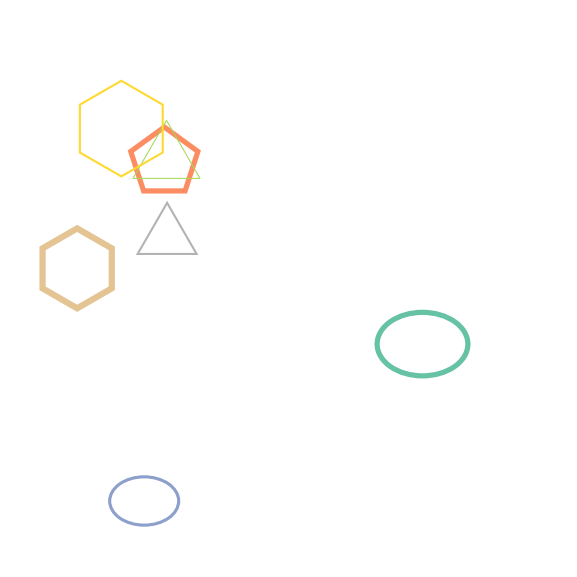[{"shape": "oval", "thickness": 2.5, "radius": 0.39, "center": [0.732, 0.403]}, {"shape": "pentagon", "thickness": 2.5, "radius": 0.31, "center": [0.285, 0.718]}, {"shape": "oval", "thickness": 1.5, "radius": 0.3, "center": [0.25, 0.132]}, {"shape": "triangle", "thickness": 0.5, "radius": 0.33, "center": [0.288, 0.724]}, {"shape": "hexagon", "thickness": 1, "radius": 0.41, "center": [0.21, 0.776]}, {"shape": "hexagon", "thickness": 3, "radius": 0.35, "center": [0.134, 0.534]}, {"shape": "triangle", "thickness": 1, "radius": 0.3, "center": [0.289, 0.589]}]